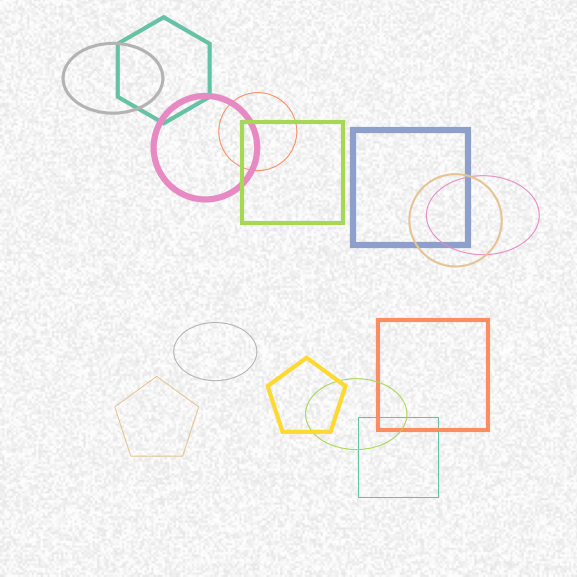[{"shape": "hexagon", "thickness": 2, "radius": 0.46, "center": [0.283, 0.877]}, {"shape": "square", "thickness": 0.5, "radius": 0.34, "center": [0.689, 0.208]}, {"shape": "circle", "thickness": 0.5, "radius": 0.34, "center": [0.446, 0.771]}, {"shape": "square", "thickness": 2, "radius": 0.48, "center": [0.75, 0.349]}, {"shape": "square", "thickness": 3, "radius": 0.5, "center": [0.712, 0.674]}, {"shape": "oval", "thickness": 0.5, "radius": 0.49, "center": [0.836, 0.627]}, {"shape": "circle", "thickness": 3, "radius": 0.45, "center": [0.356, 0.743]}, {"shape": "square", "thickness": 2, "radius": 0.44, "center": [0.507, 0.701]}, {"shape": "oval", "thickness": 0.5, "radius": 0.44, "center": [0.617, 0.282]}, {"shape": "pentagon", "thickness": 2, "radius": 0.35, "center": [0.531, 0.309]}, {"shape": "circle", "thickness": 1, "radius": 0.4, "center": [0.789, 0.618]}, {"shape": "pentagon", "thickness": 0.5, "radius": 0.38, "center": [0.271, 0.271]}, {"shape": "oval", "thickness": 0.5, "radius": 0.36, "center": [0.373, 0.39]}, {"shape": "oval", "thickness": 1.5, "radius": 0.43, "center": [0.196, 0.864]}]